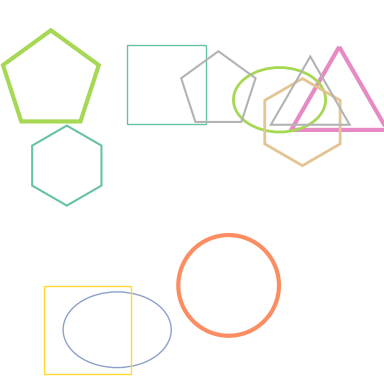[{"shape": "square", "thickness": 1, "radius": 0.51, "center": [0.433, 0.78]}, {"shape": "hexagon", "thickness": 1.5, "radius": 0.52, "center": [0.174, 0.57]}, {"shape": "circle", "thickness": 3, "radius": 0.65, "center": [0.594, 0.259]}, {"shape": "oval", "thickness": 1, "radius": 0.7, "center": [0.304, 0.144]}, {"shape": "triangle", "thickness": 3, "radius": 0.72, "center": [0.881, 0.735]}, {"shape": "oval", "thickness": 2, "radius": 0.6, "center": [0.726, 0.741]}, {"shape": "pentagon", "thickness": 3, "radius": 0.65, "center": [0.132, 0.79]}, {"shape": "square", "thickness": 1, "radius": 0.57, "center": [0.227, 0.143]}, {"shape": "hexagon", "thickness": 2, "radius": 0.57, "center": [0.786, 0.683]}, {"shape": "triangle", "thickness": 1.5, "radius": 0.59, "center": [0.806, 0.735]}, {"shape": "pentagon", "thickness": 1.5, "radius": 0.51, "center": [0.567, 0.765]}]